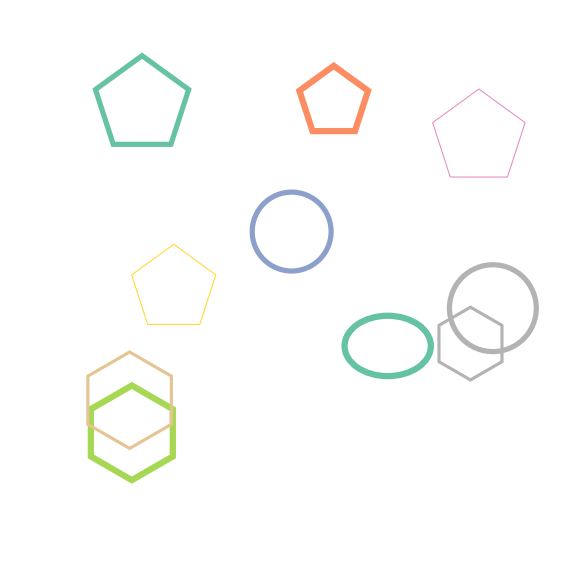[{"shape": "oval", "thickness": 3, "radius": 0.37, "center": [0.671, 0.4]}, {"shape": "pentagon", "thickness": 2.5, "radius": 0.42, "center": [0.246, 0.818]}, {"shape": "pentagon", "thickness": 3, "radius": 0.31, "center": [0.578, 0.823]}, {"shape": "circle", "thickness": 2.5, "radius": 0.34, "center": [0.505, 0.598]}, {"shape": "pentagon", "thickness": 0.5, "radius": 0.42, "center": [0.829, 0.761]}, {"shape": "hexagon", "thickness": 3, "radius": 0.41, "center": [0.228, 0.25]}, {"shape": "pentagon", "thickness": 0.5, "radius": 0.38, "center": [0.301, 0.499]}, {"shape": "hexagon", "thickness": 1.5, "radius": 0.42, "center": [0.224, 0.306]}, {"shape": "hexagon", "thickness": 1.5, "radius": 0.31, "center": [0.815, 0.404]}, {"shape": "circle", "thickness": 2.5, "radius": 0.38, "center": [0.853, 0.465]}]